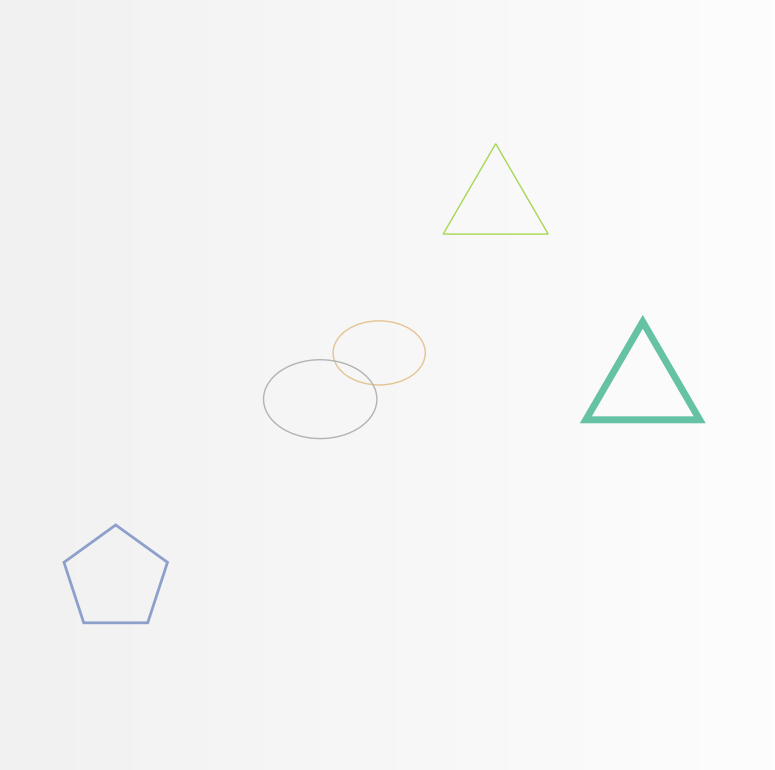[{"shape": "triangle", "thickness": 2.5, "radius": 0.42, "center": [0.829, 0.497]}, {"shape": "pentagon", "thickness": 1, "radius": 0.35, "center": [0.149, 0.248]}, {"shape": "triangle", "thickness": 0.5, "radius": 0.39, "center": [0.64, 0.735]}, {"shape": "oval", "thickness": 0.5, "radius": 0.3, "center": [0.489, 0.542]}, {"shape": "oval", "thickness": 0.5, "radius": 0.37, "center": [0.413, 0.482]}]